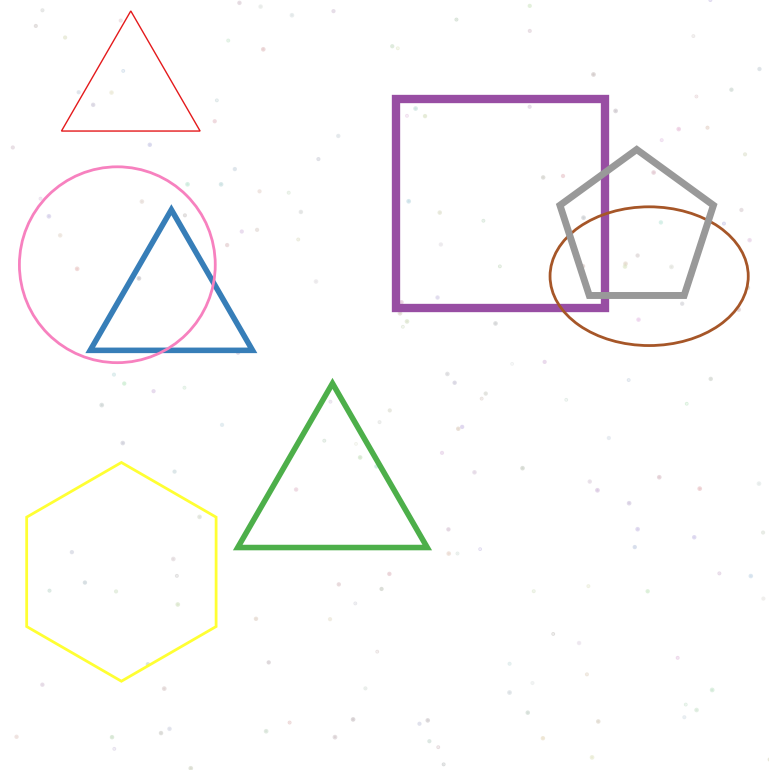[{"shape": "triangle", "thickness": 0.5, "radius": 0.52, "center": [0.17, 0.882]}, {"shape": "triangle", "thickness": 2, "radius": 0.61, "center": [0.223, 0.606]}, {"shape": "triangle", "thickness": 2, "radius": 0.71, "center": [0.432, 0.36]}, {"shape": "square", "thickness": 3, "radius": 0.68, "center": [0.65, 0.735]}, {"shape": "hexagon", "thickness": 1, "radius": 0.71, "center": [0.158, 0.257]}, {"shape": "oval", "thickness": 1, "radius": 0.64, "center": [0.843, 0.641]}, {"shape": "circle", "thickness": 1, "radius": 0.64, "center": [0.152, 0.656]}, {"shape": "pentagon", "thickness": 2.5, "radius": 0.52, "center": [0.827, 0.701]}]